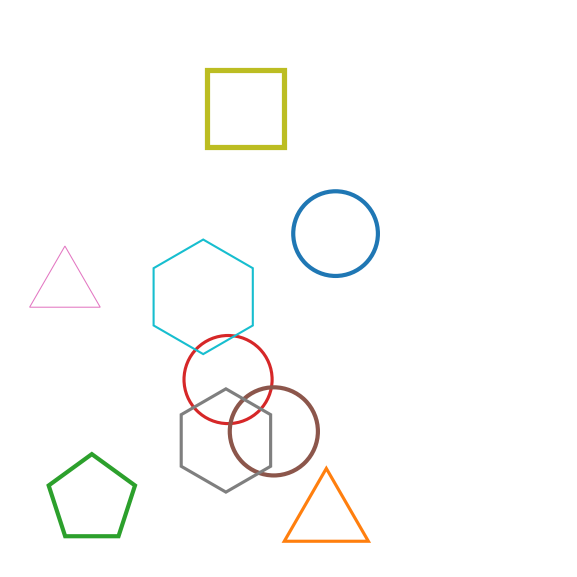[{"shape": "circle", "thickness": 2, "radius": 0.37, "center": [0.581, 0.595]}, {"shape": "triangle", "thickness": 1.5, "radius": 0.42, "center": [0.565, 0.104]}, {"shape": "pentagon", "thickness": 2, "radius": 0.39, "center": [0.159, 0.134]}, {"shape": "circle", "thickness": 1.5, "radius": 0.38, "center": [0.395, 0.342]}, {"shape": "circle", "thickness": 2, "radius": 0.38, "center": [0.474, 0.252]}, {"shape": "triangle", "thickness": 0.5, "radius": 0.35, "center": [0.112, 0.502]}, {"shape": "hexagon", "thickness": 1.5, "radius": 0.45, "center": [0.391, 0.236]}, {"shape": "square", "thickness": 2.5, "radius": 0.33, "center": [0.426, 0.811]}, {"shape": "hexagon", "thickness": 1, "radius": 0.5, "center": [0.352, 0.485]}]